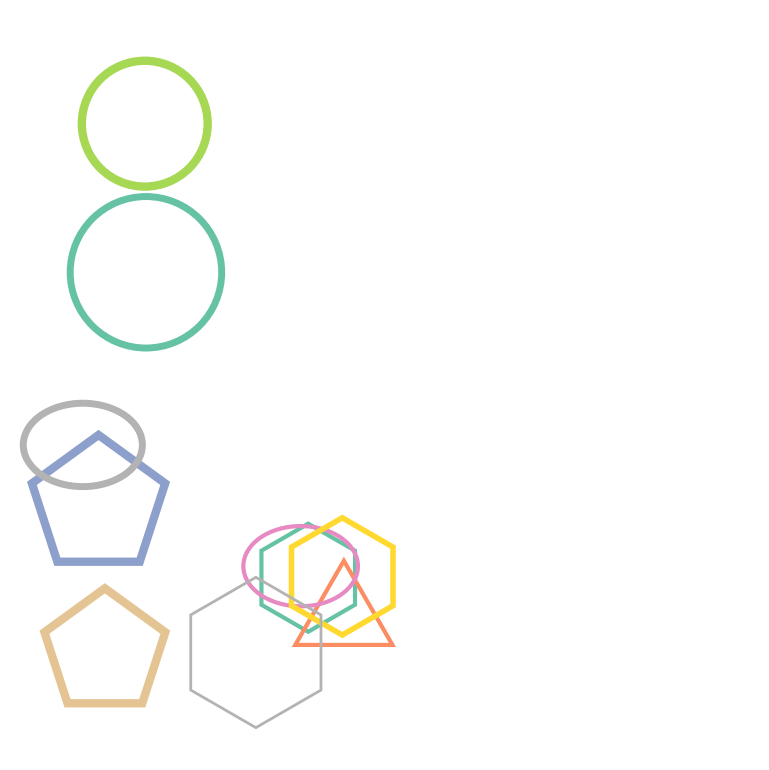[{"shape": "circle", "thickness": 2.5, "radius": 0.49, "center": [0.19, 0.646]}, {"shape": "hexagon", "thickness": 1.5, "radius": 0.35, "center": [0.4, 0.25]}, {"shape": "triangle", "thickness": 1.5, "radius": 0.36, "center": [0.447, 0.199]}, {"shape": "pentagon", "thickness": 3, "radius": 0.45, "center": [0.128, 0.344]}, {"shape": "oval", "thickness": 1.5, "radius": 0.37, "center": [0.39, 0.265]}, {"shape": "circle", "thickness": 3, "radius": 0.41, "center": [0.188, 0.839]}, {"shape": "hexagon", "thickness": 2, "radius": 0.38, "center": [0.444, 0.251]}, {"shape": "pentagon", "thickness": 3, "radius": 0.41, "center": [0.136, 0.153]}, {"shape": "hexagon", "thickness": 1, "radius": 0.49, "center": [0.332, 0.153]}, {"shape": "oval", "thickness": 2.5, "radius": 0.39, "center": [0.108, 0.422]}]